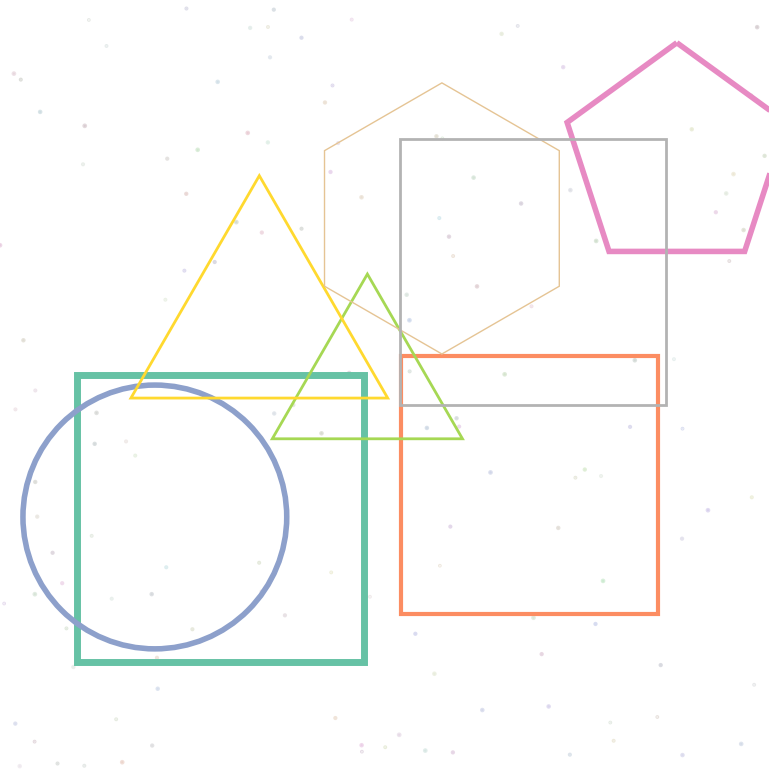[{"shape": "square", "thickness": 2.5, "radius": 0.93, "center": [0.286, 0.326]}, {"shape": "square", "thickness": 1.5, "radius": 0.84, "center": [0.688, 0.37]}, {"shape": "circle", "thickness": 2, "radius": 0.86, "center": [0.201, 0.329]}, {"shape": "pentagon", "thickness": 2, "radius": 0.75, "center": [0.879, 0.795]}, {"shape": "triangle", "thickness": 1, "radius": 0.71, "center": [0.477, 0.501]}, {"shape": "triangle", "thickness": 1, "radius": 0.96, "center": [0.337, 0.579]}, {"shape": "hexagon", "thickness": 0.5, "radius": 0.88, "center": [0.574, 0.716]}, {"shape": "square", "thickness": 1, "radius": 0.86, "center": [0.692, 0.646]}]